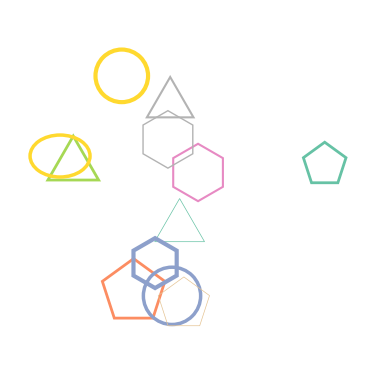[{"shape": "triangle", "thickness": 0.5, "radius": 0.37, "center": [0.467, 0.41]}, {"shape": "pentagon", "thickness": 2, "radius": 0.29, "center": [0.843, 0.572]}, {"shape": "pentagon", "thickness": 2, "radius": 0.43, "center": [0.347, 0.243]}, {"shape": "circle", "thickness": 2.5, "radius": 0.37, "center": [0.447, 0.232]}, {"shape": "hexagon", "thickness": 3, "radius": 0.32, "center": [0.403, 0.317]}, {"shape": "hexagon", "thickness": 1.5, "radius": 0.37, "center": [0.514, 0.552]}, {"shape": "triangle", "thickness": 2, "radius": 0.38, "center": [0.19, 0.57]}, {"shape": "oval", "thickness": 2.5, "radius": 0.39, "center": [0.156, 0.595]}, {"shape": "circle", "thickness": 3, "radius": 0.34, "center": [0.316, 0.803]}, {"shape": "pentagon", "thickness": 0.5, "radius": 0.35, "center": [0.478, 0.211]}, {"shape": "hexagon", "thickness": 1, "radius": 0.37, "center": [0.436, 0.638]}, {"shape": "triangle", "thickness": 1.5, "radius": 0.35, "center": [0.442, 0.73]}]